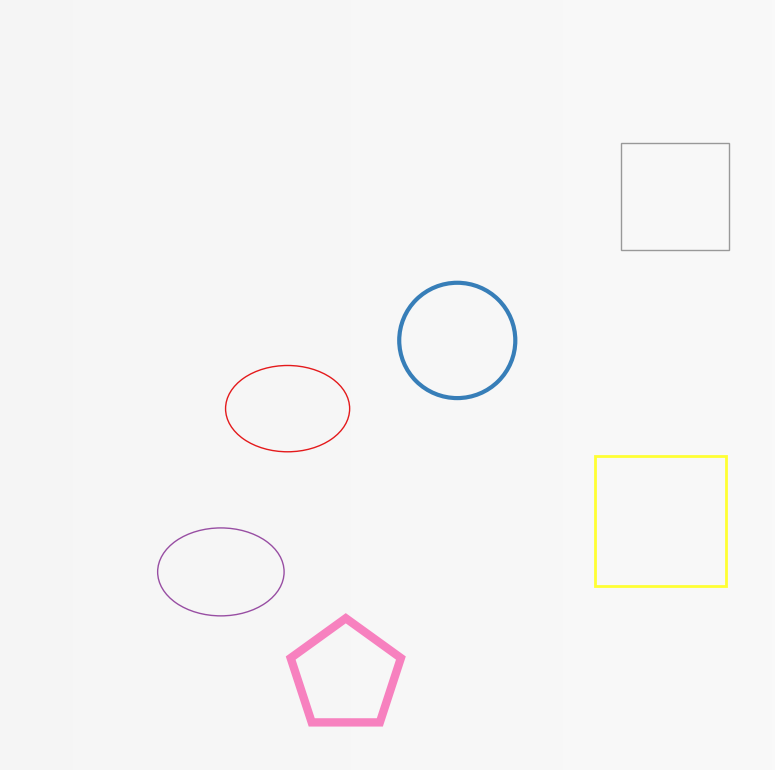[{"shape": "oval", "thickness": 0.5, "radius": 0.4, "center": [0.371, 0.469]}, {"shape": "circle", "thickness": 1.5, "radius": 0.37, "center": [0.59, 0.558]}, {"shape": "oval", "thickness": 0.5, "radius": 0.41, "center": [0.285, 0.257]}, {"shape": "square", "thickness": 1, "radius": 0.42, "center": [0.852, 0.323]}, {"shape": "pentagon", "thickness": 3, "radius": 0.37, "center": [0.446, 0.122]}, {"shape": "square", "thickness": 0.5, "radius": 0.35, "center": [0.871, 0.745]}]